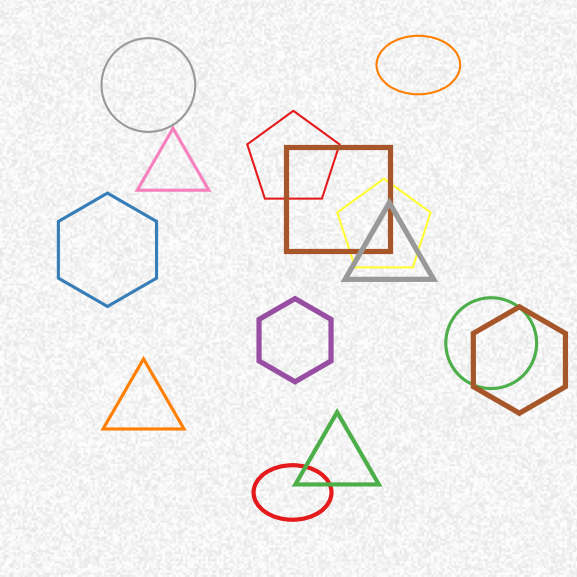[{"shape": "oval", "thickness": 2, "radius": 0.34, "center": [0.507, 0.146]}, {"shape": "pentagon", "thickness": 1, "radius": 0.42, "center": [0.508, 0.723]}, {"shape": "hexagon", "thickness": 1.5, "radius": 0.49, "center": [0.186, 0.567]}, {"shape": "circle", "thickness": 1.5, "radius": 0.39, "center": [0.851, 0.405]}, {"shape": "triangle", "thickness": 2, "radius": 0.42, "center": [0.584, 0.202]}, {"shape": "hexagon", "thickness": 2.5, "radius": 0.36, "center": [0.511, 0.41]}, {"shape": "triangle", "thickness": 1.5, "radius": 0.4, "center": [0.249, 0.297]}, {"shape": "oval", "thickness": 1, "radius": 0.36, "center": [0.724, 0.887]}, {"shape": "pentagon", "thickness": 1, "radius": 0.42, "center": [0.665, 0.605]}, {"shape": "hexagon", "thickness": 2.5, "radius": 0.46, "center": [0.899, 0.376]}, {"shape": "square", "thickness": 2.5, "radius": 0.45, "center": [0.585, 0.655]}, {"shape": "triangle", "thickness": 1.5, "radius": 0.36, "center": [0.3, 0.706]}, {"shape": "circle", "thickness": 1, "radius": 0.41, "center": [0.257, 0.852]}, {"shape": "triangle", "thickness": 2.5, "radius": 0.44, "center": [0.674, 0.56]}]